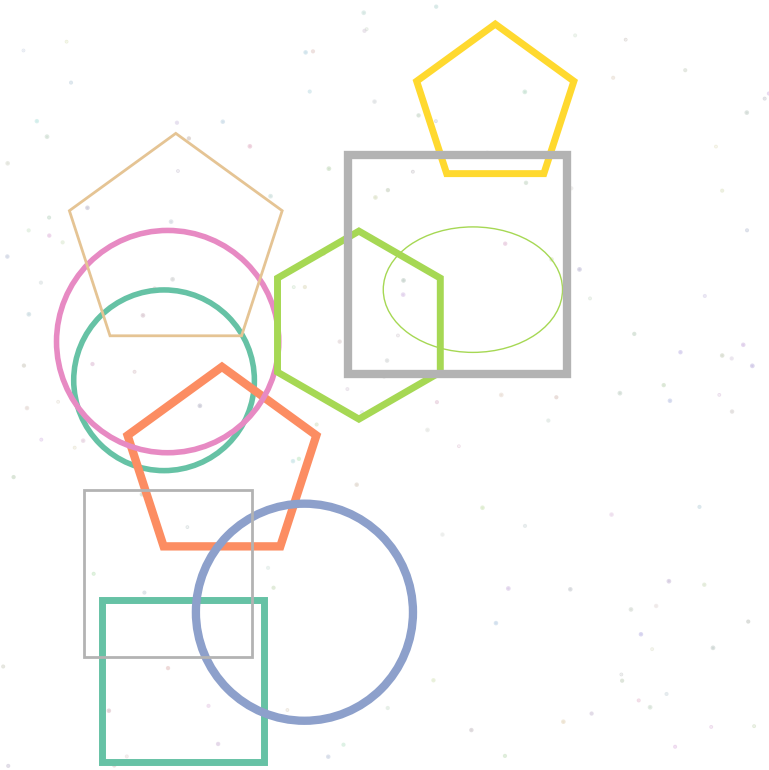[{"shape": "square", "thickness": 2.5, "radius": 0.53, "center": [0.238, 0.116]}, {"shape": "circle", "thickness": 2, "radius": 0.59, "center": [0.213, 0.506]}, {"shape": "pentagon", "thickness": 3, "radius": 0.64, "center": [0.288, 0.395]}, {"shape": "circle", "thickness": 3, "radius": 0.7, "center": [0.395, 0.205]}, {"shape": "circle", "thickness": 2, "radius": 0.72, "center": [0.218, 0.556]}, {"shape": "hexagon", "thickness": 2.5, "radius": 0.61, "center": [0.466, 0.578]}, {"shape": "oval", "thickness": 0.5, "radius": 0.58, "center": [0.614, 0.624]}, {"shape": "pentagon", "thickness": 2.5, "radius": 0.54, "center": [0.643, 0.861]}, {"shape": "pentagon", "thickness": 1, "radius": 0.73, "center": [0.228, 0.681]}, {"shape": "square", "thickness": 1, "radius": 0.54, "center": [0.218, 0.255]}, {"shape": "square", "thickness": 3, "radius": 0.71, "center": [0.595, 0.657]}]